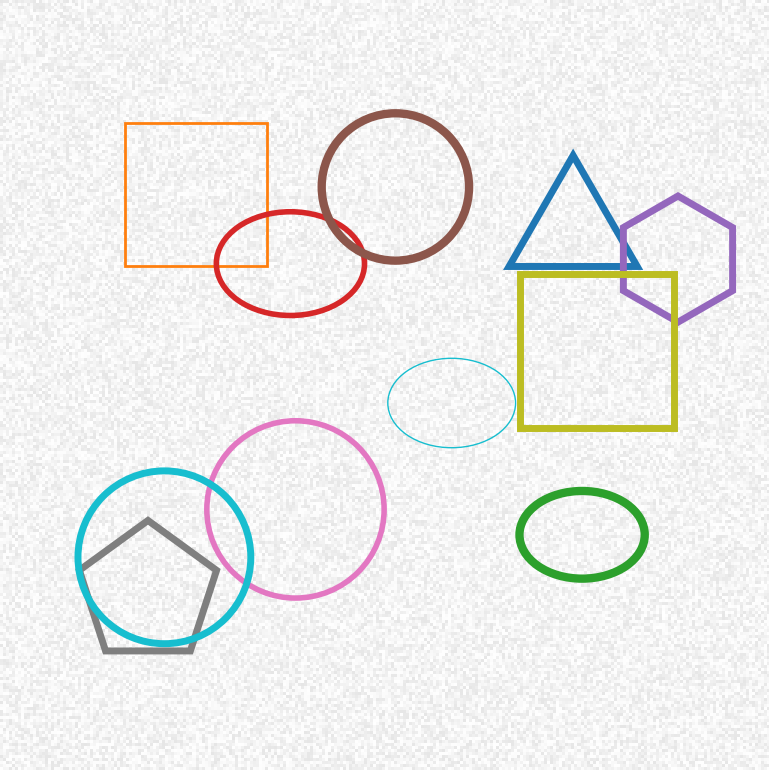[{"shape": "triangle", "thickness": 2.5, "radius": 0.48, "center": [0.744, 0.702]}, {"shape": "square", "thickness": 1, "radius": 0.46, "center": [0.255, 0.747]}, {"shape": "oval", "thickness": 3, "radius": 0.41, "center": [0.756, 0.305]}, {"shape": "oval", "thickness": 2, "radius": 0.48, "center": [0.377, 0.658]}, {"shape": "hexagon", "thickness": 2.5, "radius": 0.41, "center": [0.881, 0.664]}, {"shape": "circle", "thickness": 3, "radius": 0.48, "center": [0.513, 0.757]}, {"shape": "circle", "thickness": 2, "radius": 0.58, "center": [0.384, 0.338]}, {"shape": "pentagon", "thickness": 2.5, "radius": 0.47, "center": [0.192, 0.23]}, {"shape": "square", "thickness": 2.5, "radius": 0.5, "center": [0.776, 0.544]}, {"shape": "oval", "thickness": 0.5, "radius": 0.41, "center": [0.587, 0.477]}, {"shape": "circle", "thickness": 2.5, "radius": 0.56, "center": [0.213, 0.276]}]